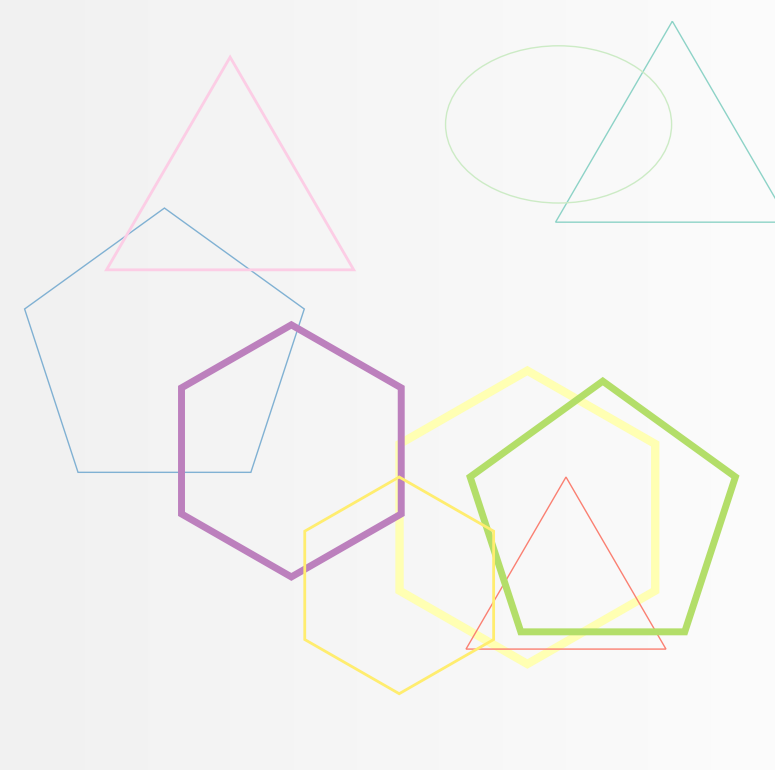[{"shape": "triangle", "thickness": 0.5, "radius": 0.87, "center": [0.868, 0.798]}, {"shape": "hexagon", "thickness": 3, "radius": 0.95, "center": [0.68, 0.328]}, {"shape": "triangle", "thickness": 0.5, "radius": 0.74, "center": [0.73, 0.232]}, {"shape": "pentagon", "thickness": 0.5, "radius": 0.95, "center": [0.212, 0.54]}, {"shape": "pentagon", "thickness": 2.5, "radius": 0.9, "center": [0.778, 0.325]}, {"shape": "triangle", "thickness": 1, "radius": 0.92, "center": [0.297, 0.742]}, {"shape": "hexagon", "thickness": 2.5, "radius": 0.82, "center": [0.376, 0.414]}, {"shape": "oval", "thickness": 0.5, "radius": 0.73, "center": [0.721, 0.838]}, {"shape": "hexagon", "thickness": 1, "radius": 0.7, "center": [0.515, 0.24]}]